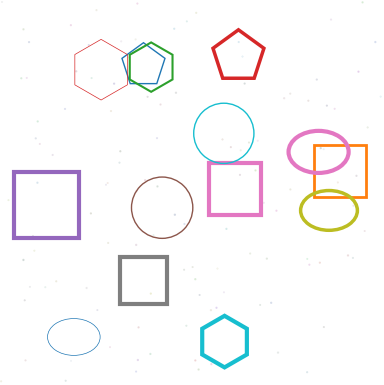[{"shape": "oval", "thickness": 0.5, "radius": 0.34, "center": [0.192, 0.125]}, {"shape": "pentagon", "thickness": 1, "radius": 0.29, "center": [0.373, 0.83]}, {"shape": "square", "thickness": 2, "radius": 0.34, "center": [0.884, 0.556]}, {"shape": "hexagon", "thickness": 1.5, "radius": 0.32, "center": [0.393, 0.826]}, {"shape": "hexagon", "thickness": 0.5, "radius": 0.39, "center": [0.263, 0.819]}, {"shape": "pentagon", "thickness": 2.5, "radius": 0.35, "center": [0.619, 0.853]}, {"shape": "square", "thickness": 3, "radius": 0.43, "center": [0.121, 0.468]}, {"shape": "circle", "thickness": 1, "radius": 0.4, "center": [0.421, 0.461]}, {"shape": "oval", "thickness": 3, "radius": 0.39, "center": [0.828, 0.605]}, {"shape": "square", "thickness": 3, "radius": 0.34, "center": [0.61, 0.509]}, {"shape": "square", "thickness": 3, "radius": 0.31, "center": [0.373, 0.271]}, {"shape": "oval", "thickness": 2.5, "radius": 0.37, "center": [0.855, 0.453]}, {"shape": "circle", "thickness": 1, "radius": 0.39, "center": [0.581, 0.654]}, {"shape": "hexagon", "thickness": 3, "radius": 0.33, "center": [0.583, 0.113]}]